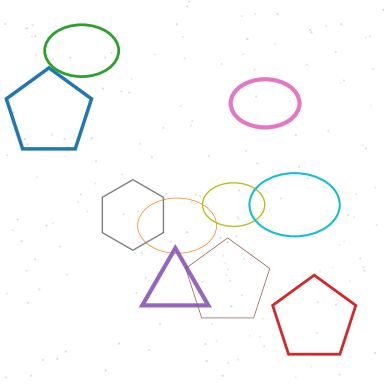[{"shape": "pentagon", "thickness": 2.5, "radius": 0.58, "center": [0.127, 0.707]}, {"shape": "oval", "thickness": 0.5, "radius": 0.51, "center": [0.46, 0.414]}, {"shape": "oval", "thickness": 2, "radius": 0.48, "center": [0.212, 0.868]}, {"shape": "pentagon", "thickness": 2, "radius": 0.57, "center": [0.816, 0.172]}, {"shape": "triangle", "thickness": 3, "radius": 0.5, "center": [0.455, 0.256]}, {"shape": "pentagon", "thickness": 0.5, "radius": 0.57, "center": [0.591, 0.267]}, {"shape": "oval", "thickness": 3, "radius": 0.45, "center": [0.689, 0.732]}, {"shape": "hexagon", "thickness": 1, "radius": 0.46, "center": [0.345, 0.442]}, {"shape": "oval", "thickness": 1, "radius": 0.4, "center": [0.607, 0.469]}, {"shape": "oval", "thickness": 1.5, "radius": 0.59, "center": [0.765, 0.468]}]